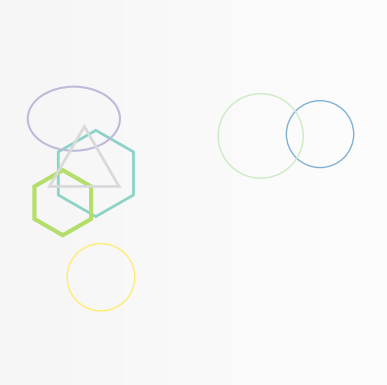[{"shape": "hexagon", "thickness": 2, "radius": 0.56, "center": [0.247, 0.55]}, {"shape": "oval", "thickness": 1.5, "radius": 0.59, "center": [0.191, 0.692]}, {"shape": "circle", "thickness": 1, "radius": 0.43, "center": [0.826, 0.652]}, {"shape": "hexagon", "thickness": 3, "radius": 0.42, "center": [0.162, 0.473]}, {"shape": "triangle", "thickness": 2, "radius": 0.52, "center": [0.218, 0.568]}, {"shape": "circle", "thickness": 1, "radius": 0.55, "center": [0.673, 0.647]}, {"shape": "circle", "thickness": 1, "radius": 0.44, "center": [0.261, 0.28]}]